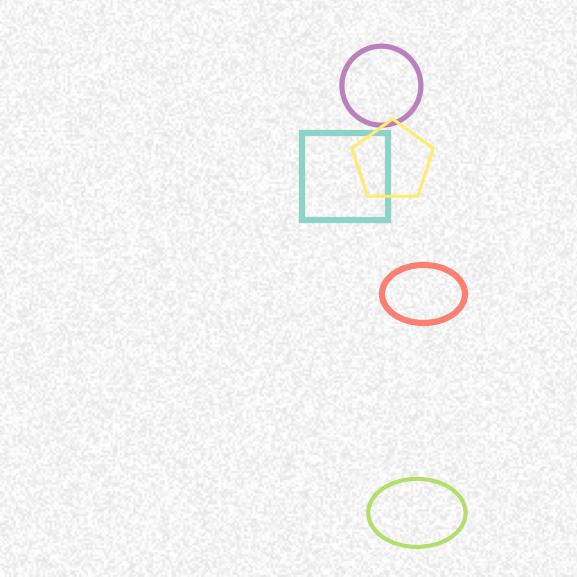[{"shape": "square", "thickness": 3, "radius": 0.38, "center": [0.597, 0.694]}, {"shape": "oval", "thickness": 3, "radius": 0.36, "center": [0.733, 0.49]}, {"shape": "oval", "thickness": 2, "radius": 0.42, "center": [0.722, 0.111]}, {"shape": "circle", "thickness": 2.5, "radius": 0.34, "center": [0.66, 0.851]}, {"shape": "pentagon", "thickness": 1.5, "radius": 0.37, "center": [0.68, 0.719]}]